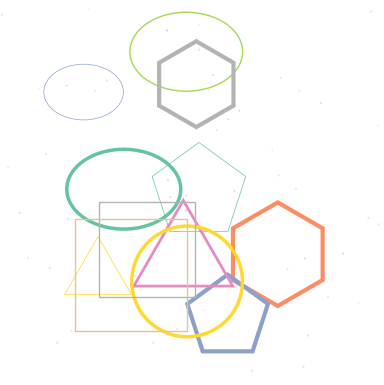[{"shape": "oval", "thickness": 2.5, "radius": 0.74, "center": [0.321, 0.509]}, {"shape": "pentagon", "thickness": 0.5, "radius": 0.64, "center": [0.517, 0.502]}, {"shape": "hexagon", "thickness": 3, "radius": 0.67, "center": [0.722, 0.34]}, {"shape": "pentagon", "thickness": 3, "radius": 0.55, "center": [0.591, 0.177]}, {"shape": "oval", "thickness": 0.5, "radius": 0.52, "center": [0.217, 0.761]}, {"shape": "triangle", "thickness": 2, "radius": 0.74, "center": [0.476, 0.331]}, {"shape": "oval", "thickness": 1, "radius": 0.73, "center": [0.484, 0.866]}, {"shape": "triangle", "thickness": 0.5, "radius": 0.5, "center": [0.255, 0.285]}, {"shape": "circle", "thickness": 2.5, "radius": 0.72, "center": [0.486, 0.269]}, {"shape": "square", "thickness": 1, "radius": 0.73, "center": [0.34, 0.285]}, {"shape": "square", "thickness": 1, "radius": 0.62, "center": [0.382, 0.352]}, {"shape": "hexagon", "thickness": 3, "radius": 0.56, "center": [0.51, 0.781]}]